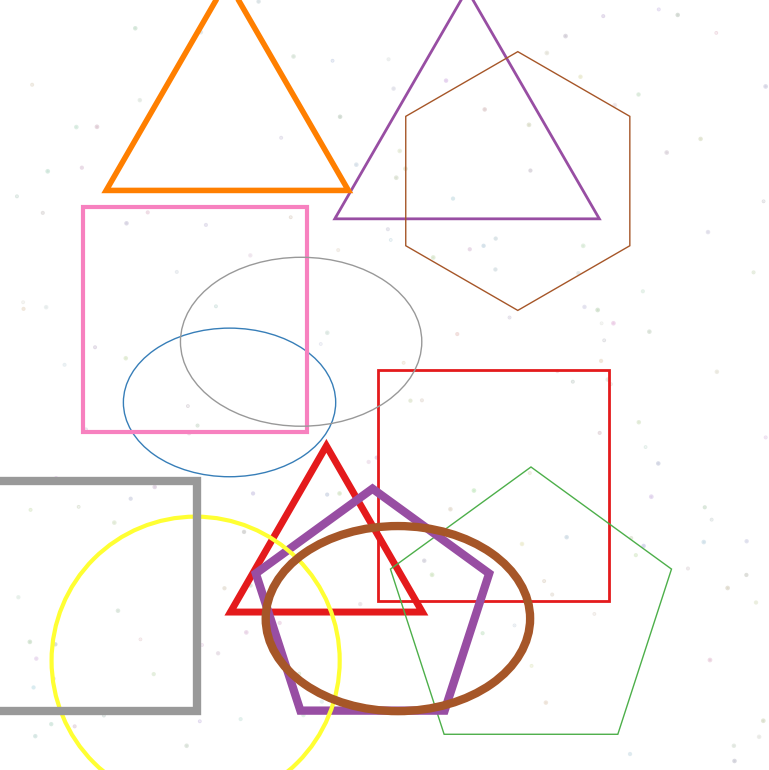[{"shape": "square", "thickness": 1, "radius": 0.75, "center": [0.641, 0.369]}, {"shape": "triangle", "thickness": 2.5, "radius": 0.72, "center": [0.424, 0.277]}, {"shape": "oval", "thickness": 0.5, "radius": 0.69, "center": [0.298, 0.477]}, {"shape": "pentagon", "thickness": 0.5, "radius": 0.96, "center": [0.69, 0.202]}, {"shape": "triangle", "thickness": 1, "radius": 0.99, "center": [0.607, 0.815]}, {"shape": "pentagon", "thickness": 3, "radius": 0.8, "center": [0.484, 0.206]}, {"shape": "triangle", "thickness": 2, "radius": 0.91, "center": [0.295, 0.843]}, {"shape": "circle", "thickness": 1.5, "radius": 0.94, "center": [0.254, 0.142]}, {"shape": "hexagon", "thickness": 0.5, "radius": 0.84, "center": [0.672, 0.765]}, {"shape": "oval", "thickness": 3, "radius": 0.86, "center": [0.517, 0.197]}, {"shape": "square", "thickness": 1.5, "radius": 0.73, "center": [0.253, 0.585]}, {"shape": "square", "thickness": 3, "radius": 0.75, "center": [0.106, 0.226]}, {"shape": "oval", "thickness": 0.5, "radius": 0.78, "center": [0.391, 0.556]}]